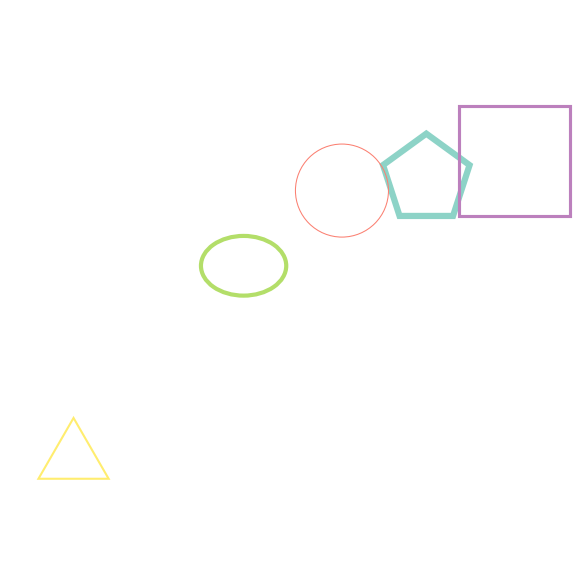[{"shape": "pentagon", "thickness": 3, "radius": 0.39, "center": [0.738, 0.689]}, {"shape": "circle", "thickness": 0.5, "radius": 0.4, "center": [0.592, 0.669]}, {"shape": "oval", "thickness": 2, "radius": 0.37, "center": [0.422, 0.539]}, {"shape": "square", "thickness": 1.5, "radius": 0.48, "center": [0.891, 0.721]}, {"shape": "triangle", "thickness": 1, "radius": 0.35, "center": [0.127, 0.205]}]